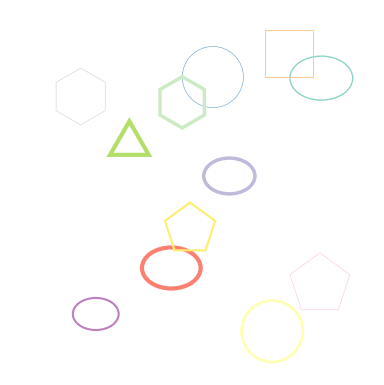[{"shape": "oval", "thickness": 1, "radius": 0.41, "center": [0.835, 0.797]}, {"shape": "circle", "thickness": 2, "radius": 0.4, "center": [0.707, 0.14]}, {"shape": "oval", "thickness": 2.5, "radius": 0.33, "center": [0.596, 0.543]}, {"shape": "oval", "thickness": 3, "radius": 0.38, "center": [0.445, 0.304]}, {"shape": "circle", "thickness": 0.5, "radius": 0.4, "center": [0.553, 0.8]}, {"shape": "square", "thickness": 0.5, "radius": 0.31, "center": [0.751, 0.861]}, {"shape": "triangle", "thickness": 3, "radius": 0.29, "center": [0.336, 0.627]}, {"shape": "pentagon", "thickness": 0.5, "radius": 0.41, "center": [0.831, 0.262]}, {"shape": "hexagon", "thickness": 0.5, "radius": 0.37, "center": [0.21, 0.749]}, {"shape": "oval", "thickness": 1.5, "radius": 0.3, "center": [0.249, 0.184]}, {"shape": "hexagon", "thickness": 2.5, "radius": 0.33, "center": [0.473, 0.734]}, {"shape": "pentagon", "thickness": 1.5, "radius": 0.34, "center": [0.494, 0.405]}]